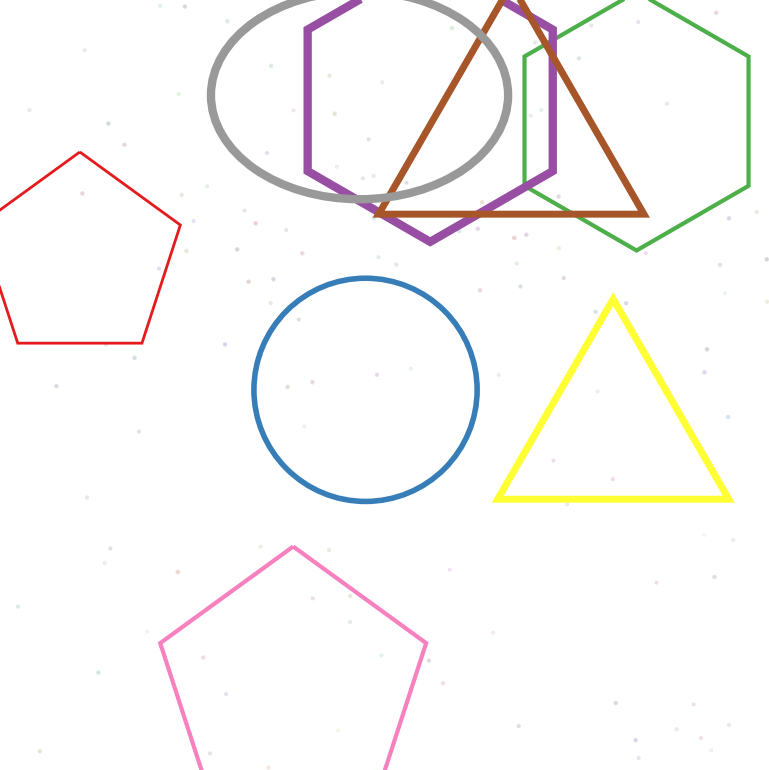[{"shape": "pentagon", "thickness": 1, "radius": 0.69, "center": [0.104, 0.665]}, {"shape": "circle", "thickness": 2, "radius": 0.72, "center": [0.475, 0.494]}, {"shape": "hexagon", "thickness": 1.5, "radius": 0.84, "center": [0.827, 0.843]}, {"shape": "hexagon", "thickness": 3, "radius": 0.92, "center": [0.559, 0.87]}, {"shape": "triangle", "thickness": 2.5, "radius": 0.87, "center": [0.796, 0.438]}, {"shape": "triangle", "thickness": 2.5, "radius": 0.99, "center": [0.664, 0.821]}, {"shape": "pentagon", "thickness": 1.5, "radius": 0.91, "center": [0.381, 0.109]}, {"shape": "oval", "thickness": 3, "radius": 0.96, "center": [0.467, 0.876]}]